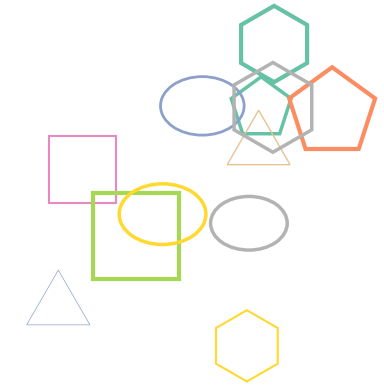[{"shape": "hexagon", "thickness": 3, "radius": 0.49, "center": [0.712, 0.886]}, {"shape": "pentagon", "thickness": 2.5, "radius": 0.41, "center": [0.678, 0.719]}, {"shape": "pentagon", "thickness": 3, "radius": 0.59, "center": [0.863, 0.708]}, {"shape": "oval", "thickness": 2, "radius": 0.54, "center": [0.525, 0.725]}, {"shape": "triangle", "thickness": 0.5, "radius": 0.47, "center": [0.151, 0.204]}, {"shape": "square", "thickness": 1.5, "radius": 0.44, "center": [0.214, 0.559]}, {"shape": "square", "thickness": 3, "radius": 0.56, "center": [0.354, 0.387]}, {"shape": "oval", "thickness": 2.5, "radius": 0.56, "center": [0.422, 0.444]}, {"shape": "hexagon", "thickness": 1.5, "radius": 0.46, "center": [0.641, 0.102]}, {"shape": "triangle", "thickness": 1, "radius": 0.47, "center": [0.672, 0.619]}, {"shape": "hexagon", "thickness": 2.5, "radius": 0.58, "center": [0.709, 0.721]}, {"shape": "oval", "thickness": 2.5, "radius": 0.5, "center": [0.646, 0.42]}]